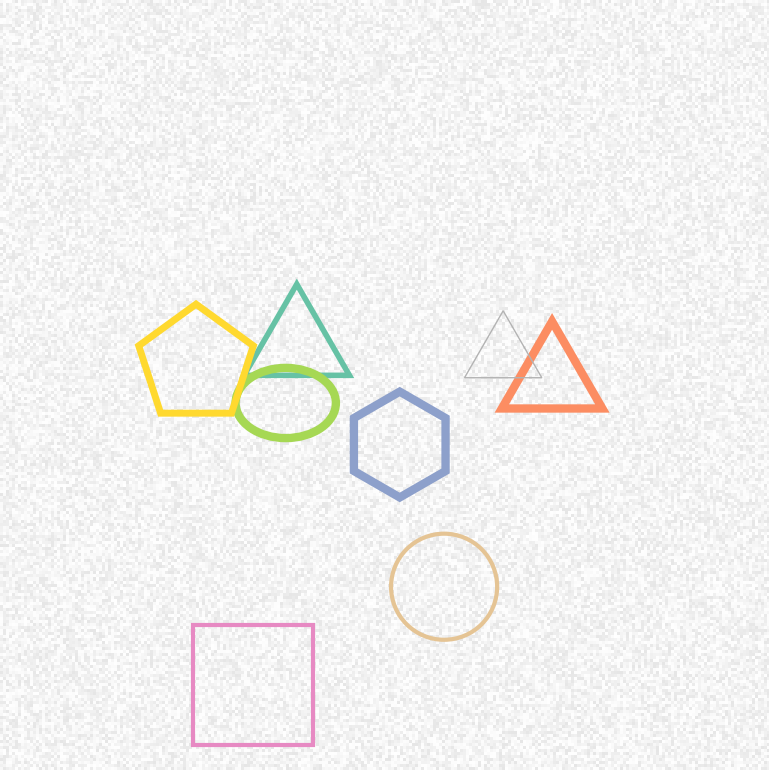[{"shape": "triangle", "thickness": 2, "radius": 0.39, "center": [0.385, 0.552]}, {"shape": "triangle", "thickness": 3, "radius": 0.38, "center": [0.717, 0.507]}, {"shape": "hexagon", "thickness": 3, "radius": 0.34, "center": [0.519, 0.423]}, {"shape": "square", "thickness": 1.5, "radius": 0.39, "center": [0.328, 0.11]}, {"shape": "oval", "thickness": 3, "radius": 0.33, "center": [0.371, 0.477]}, {"shape": "pentagon", "thickness": 2.5, "radius": 0.39, "center": [0.255, 0.527]}, {"shape": "circle", "thickness": 1.5, "radius": 0.34, "center": [0.577, 0.238]}, {"shape": "triangle", "thickness": 0.5, "radius": 0.29, "center": [0.653, 0.538]}]